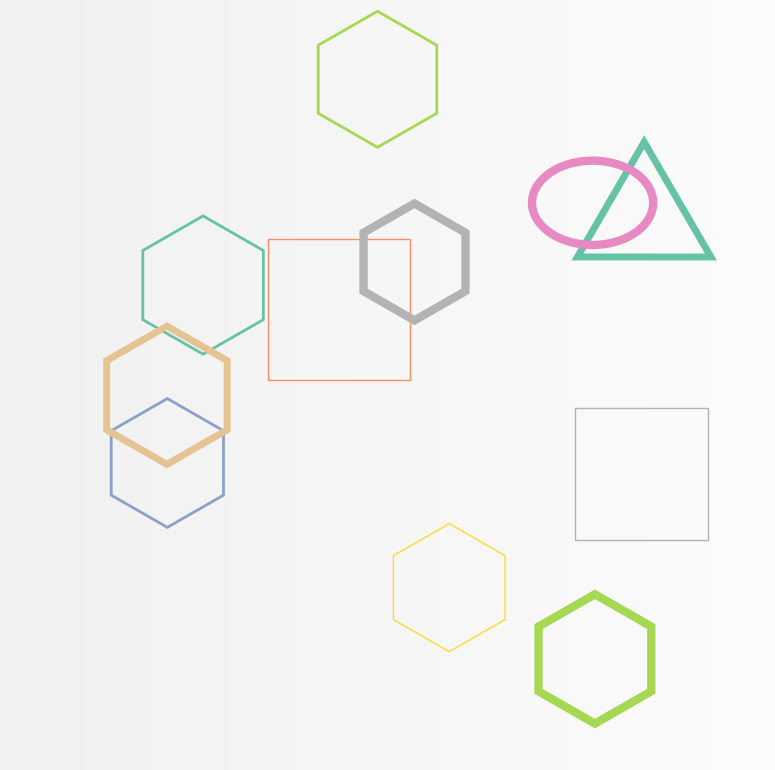[{"shape": "triangle", "thickness": 2.5, "radius": 0.5, "center": [0.831, 0.716]}, {"shape": "hexagon", "thickness": 1, "radius": 0.45, "center": [0.262, 0.63]}, {"shape": "square", "thickness": 0.5, "radius": 0.46, "center": [0.438, 0.598]}, {"shape": "hexagon", "thickness": 1, "radius": 0.42, "center": [0.216, 0.399]}, {"shape": "oval", "thickness": 3, "radius": 0.39, "center": [0.765, 0.737]}, {"shape": "hexagon", "thickness": 1, "radius": 0.44, "center": [0.487, 0.897]}, {"shape": "hexagon", "thickness": 3, "radius": 0.42, "center": [0.768, 0.144]}, {"shape": "hexagon", "thickness": 0.5, "radius": 0.42, "center": [0.58, 0.237]}, {"shape": "hexagon", "thickness": 2.5, "radius": 0.45, "center": [0.215, 0.487]}, {"shape": "hexagon", "thickness": 3, "radius": 0.38, "center": [0.535, 0.66]}, {"shape": "square", "thickness": 0.5, "radius": 0.43, "center": [0.828, 0.385]}]